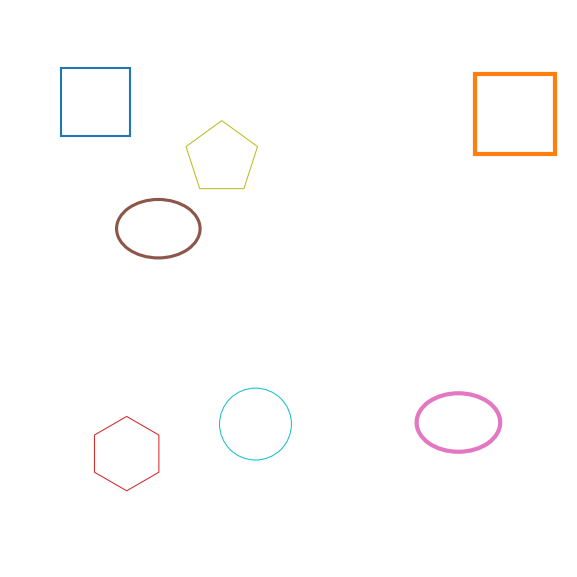[{"shape": "square", "thickness": 1, "radius": 0.3, "center": [0.165, 0.823]}, {"shape": "square", "thickness": 2, "radius": 0.35, "center": [0.892, 0.801]}, {"shape": "hexagon", "thickness": 0.5, "radius": 0.32, "center": [0.219, 0.214]}, {"shape": "oval", "thickness": 1.5, "radius": 0.36, "center": [0.274, 0.603]}, {"shape": "oval", "thickness": 2, "radius": 0.36, "center": [0.794, 0.267]}, {"shape": "pentagon", "thickness": 0.5, "radius": 0.33, "center": [0.384, 0.725]}, {"shape": "circle", "thickness": 0.5, "radius": 0.31, "center": [0.442, 0.265]}]